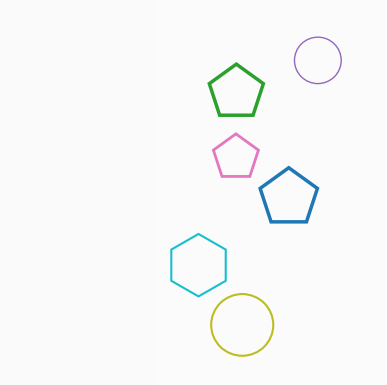[{"shape": "pentagon", "thickness": 2.5, "radius": 0.39, "center": [0.745, 0.487]}, {"shape": "pentagon", "thickness": 2.5, "radius": 0.37, "center": [0.61, 0.76]}, {"shape": "circle", "thickness": 1, "radius": 0.3, "center": [0.82, 0.843]}, {"shape": "pentagon", "thickness": 2, "radius": 0.31, "center": [0.609, 0.591]}, {"shape": "circle", "thickness": 1.5, "radius": 0.4, "center": [0.625, 0.156]}, {"shape": "hexagon", "thickness": 1.5, "radius": 0.41, "center": [0.512, 0.311]}]